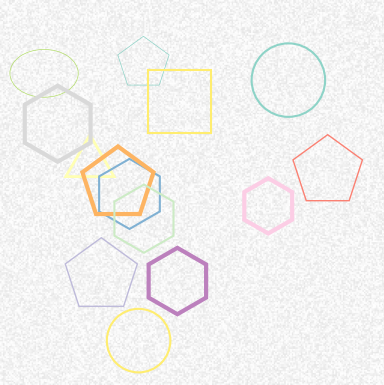[{"shape": "circle", "thickness": 1.5, "radius": 0.48, "center": [0.749, 0.792]}, {"shape": "pentagon", "thickness": 0.5, "radius": 0.35, "center": [0.373, 0.836]}, {"shape": "triangle", "thickness": 2, "radius": 0.36, "center": [0.234, 0.577]}, {"shape": "pentagon", "thickness": 1, "radius": 0.49, "center": [0.263, 0.284]}, {"shape": "pentagon", "thickness": 1, "radius": 0.47, "center": [0.851, 0.555]}, {"shape": "hexagon", "thickness": 1.5, "radius": 0.46, "center": [0.336, 0.496]}, {"shape": "pentagon", "thickness": 3, "radius": 0.49, "center": [0.306, 0.523]}, {"shape": "oval", "thickness": 0.5, "radius": 0.44, "center": [0.114, 0.81]}, {"shape": "hexagon", "thickness": 3, "radius": 0.36, "center": [0.697, 0.465]}, {"shape": "hexagon", "thickness": 3, "radius": 0.49, "center": [0.15, 0.679]}, {"shape": "hexagon", "thickness": 3, "radius": 0.43, "center": [0.461, 0.27]}, {"shape": "hexagon", "thickness": 1.5, "radius": 0.44, "center": [0.374, 0.432]}, {"shape": "circle", "thickness": 1.5, "radius": 0.41, "center": [0.36, 0.115]}, {"shape": "square", "thickness": 1.5, "radius": 0.41, "center": [0.465, 0.735]}]